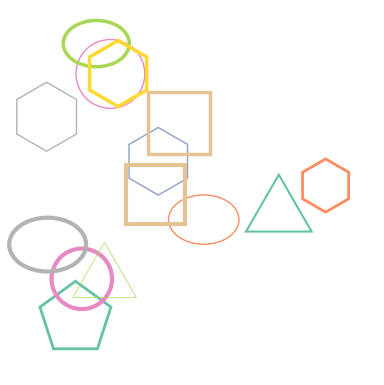[{"shape": "triangle", "thickness": 1.5, "radius": 0.49, "center": [0.724, 0.448]}, {"shape": "pentagon", "thickness": 2, "radius": 0.49, "center": [0.196, 0.172]}, {"shape": "oval", "thickness": 1, "radius": 0.46, "center": [0.529, 0.43]}, {"shape": "hexagon", "thickness": 2, "radius": 0.35, "center": [0.846, 0.518]}, {"shape": "hexagon", "thickness": 1, "radius": 0.44, "center": [0.411, 0.581]}, {"shape": "circle", "thickness": 1, "radius": 0.45, "center": [0.287, 0.808]}, {"shape": "circle", "thickness": 3, "radius": 0.39, "center": [0.212, 0.276]}, {"shape": "triangle", "thickness": 0.5, "radius": 0.48, "center": [0.271, 0.275]}, {"shape": "oval", "thickness": 2.5, "radius": 0.43, "center": [0.25, 0.887]}, {"shape": "hexagon", "thickness": 2.5, "radius": 0.43, "center": [0.307, 0.809]}, {"shape": "square", "thickness": 2.5, "radius": 0.41, "center": [0.465, 0.68]}, {"shape": "square", "thickness": 3, "radius": 0.38, "center": [0.405, 0.495]}, {"shape": "oval", "thickness": 3, "radius": 0.5, "center": [0.124, 0.365]}, {"shape": "hexagon", "thickness": 1, "radius": 0.45, "center": [0.121, 0.697]}]